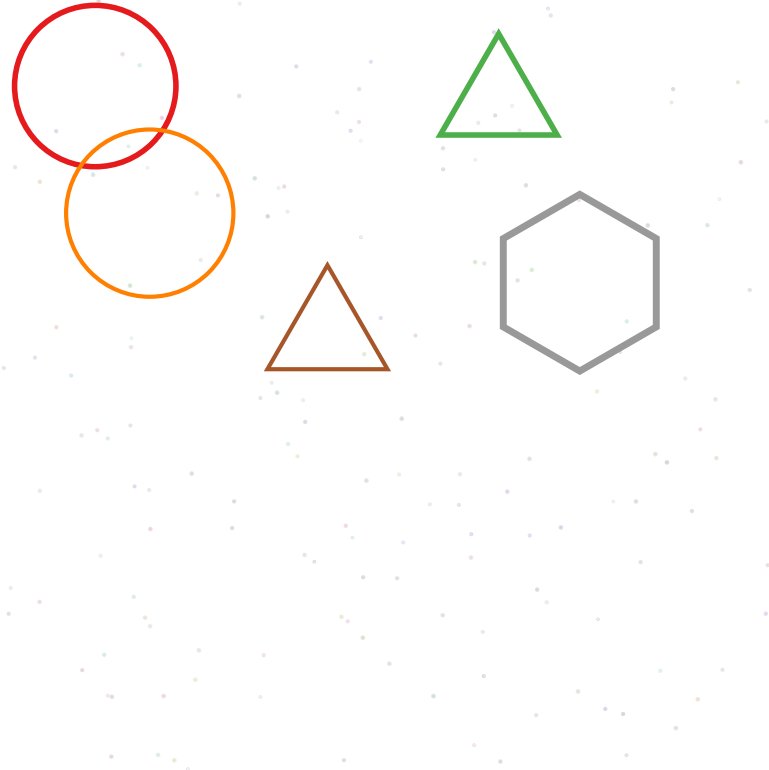[{"shape": "circle", "thickness": 2, "radius": 0.52, "center": [0.124, 0.888]}, {"shape": "triangle", "thickness": 2, "radius": 0.44, "center": [0.648, 0.868]}, {"shape": "circle", "thickness": 1.5, "radius": 0.54, "center": [0.194, 0.723]}, {"shape": "triangle", "thickness": 1.5, "radius": 0.45, "center": [0.425, 0.566]}, {"shape": "hexagon", "thickness": 2.5, "radius": 0.57, "center": [0.753, 0.633]}]